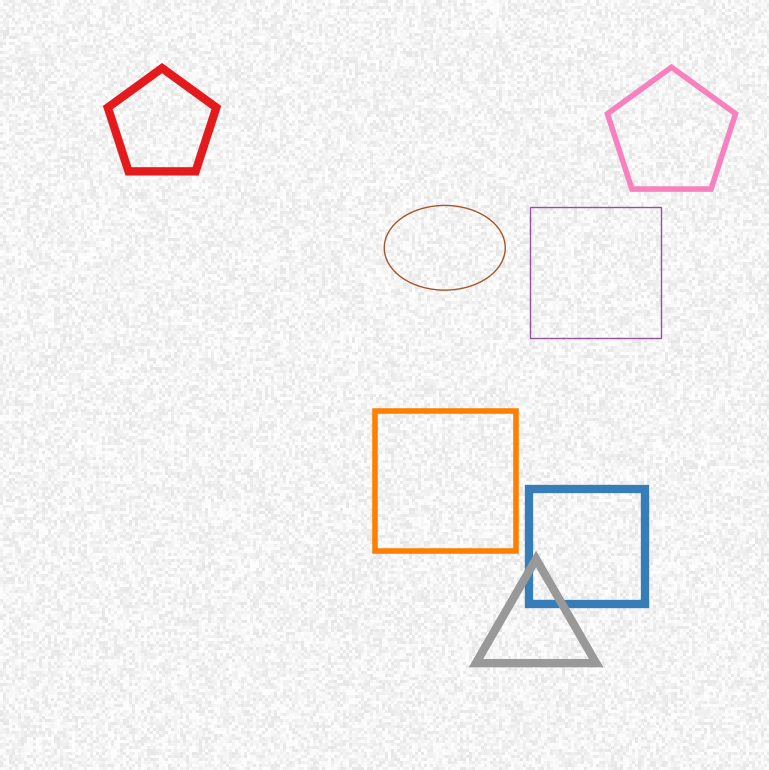[{"shape": "pentagon", "thickness": 3, "radius": 0.37, "center": [0.21, 0.837]}, {"shape": "square", "thickness": 3, "radius": 0.37, "center": [0.762, 0.29]}, {"shape": "square", "thickness": 0.5, "radius": 0.43, "center": [0.774, 0.646]}, {"shape": "square", "thickness": 2, "radius": 0.46, "center": [0.579, 0.375]}, {"shape": "oval", "thickness": 0.5, "radius": 0.39, "center": [0.578, 0.678]}, {"shape": "pentagon", "thickness": 2, "radius": 0.44, "center": [0.872, 0.825]}, {"shape": "triangle", "thickness": 3, "radius": 0.45, "center": [0.696, 0.184]}]